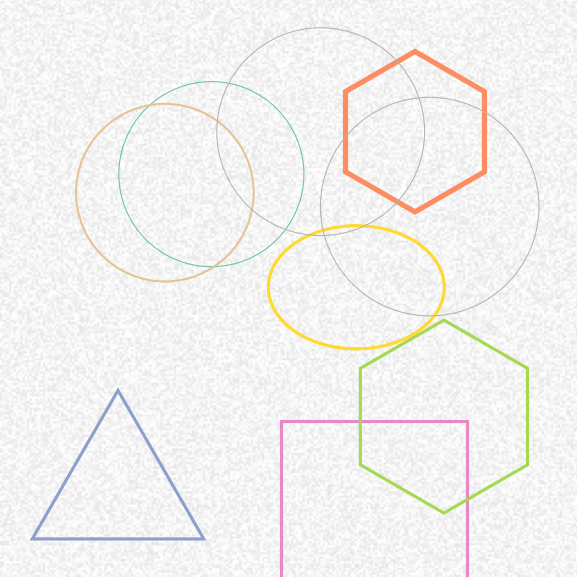[{"shape": "circle", "thickness": 0.5, "radius": 0.8, "center": [0.366, 0.698]}, {"shape": "hexagon", "thickness": 2.5, "radius": 0.69, "center": [0.719, 0.771]}, {"shape": "triangle", "thickness": 1.5, "radius": 0.86, "center": [0.204, 0.152]}, {"shape": "square", "thickness": 1.5, "radius": 0.81, "center": [0.648, 0.109]}, {"shape": "hexagon", "thickness": 1.5, "radius": 0.84, "center": [0.769, 0.278]}, {"shape": "oval", "thickness": 1.5, "radius": 0.76, "center": [0.617, 0.502]}, {"shape": "circle", "thickness": 1, "radius": 0.77, "center": [0.285, 0.666]}, {"shape": "circle", "thickness": 0.5, "radius": 0.95, "center": [0.744, 0.641]}, {"shape": "circle", "thickness": 0.5, "radius": 0.9, "center": [0.555, 0.771]}]